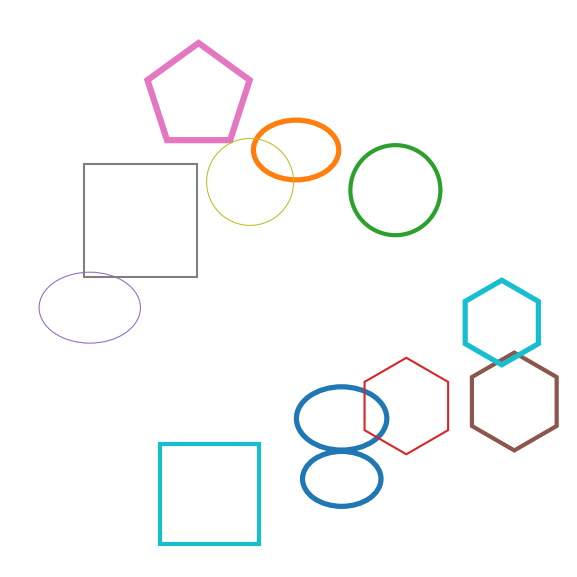[{"shape": "oval", "thickness": 2.5, "radius": 0.39, "center": [0.592, 0.275]}, {"shape": "oval", "thickness": 2.5, "radius": 0.34, "center": [0.592, 0.17]}, {"shape": "oval", "thickness": 2.5, "radius": 0.37, "center": [0.513, 0.739]}, {"shape": "circle", "thickness": 2, "radius": 0.39, "center": [0.685, 0.67]}, {"shape": "hexagon", "thickness": 1, "radius": 0.42, "center": [0.704, 0.296]}, {"shape": "oval", "thickness": 0.5, "radius": 0.44, "center": [0.155, 0.466]}, {"shape": "hexagon", "thickness": 2, "radius": 0.42, "center": [0.891, 0.304]}, {"shape": "pentagon", "thickness": 3, "radius": 0.46, "center": [0.344, 0.832]}, {"shape": "square", "thickness": 1, "radius": 0.49, "center": [0.243, 0.617]}, {"shape": "circle", "thickness": 0.5, "radius": 0.38, "center": [0.433, 0.684]}, {"shape": "square", "thickness": 2, "radius": 0.43, "center": [0.363, 0.143]}, {"shape": "hexagon", "thickness": 2.5, "radius": 0.37, "center": [0.869, 0.441]}]